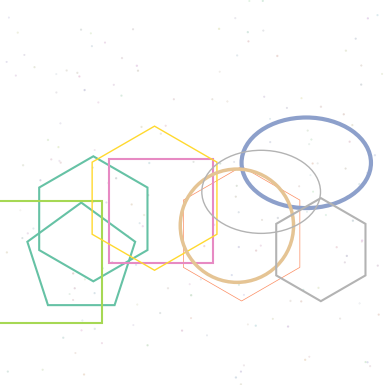[{"shape": "pentagon", "thickness": 1.5, "radius": 0.74, "center": [0.211, 0.327]}, {"shape": "hexagon", "thickness": 1.5, "radius": 0.81, "center": [0.242, 0.432]}, {"shape": "hexagon", "thickness": 0.5, "radius": 0.87, "center": [0.628, 0.393]}, {"shape": "oval", "thickness": 3, "radius": 0.84, "center": [0.795, 0.577]}, {"shape": "square", "thickness": 1.5, "radius": 0.67, "center": [0.418, 0.452]}, {"shape": "square", "thickness": 1.5, "radius": 0.8, "center": [0.104, 0.32]}, {"shape": "hexagon", "thickness": 1, "radius": 0.94, "center": [0.401, 0.485]}, {"shape": "circle", "thickness": 2.5, "radius": 0.74, "center": [0.615, 0.414]}, {"shape": "hexagon", "thickness": 1.5, "radius": 0.67, "center": [0.833, 0.352]}, {"shape": "oval", "thickness": 1, "radius": 0.77, "center": [0.678, 0.502]}]